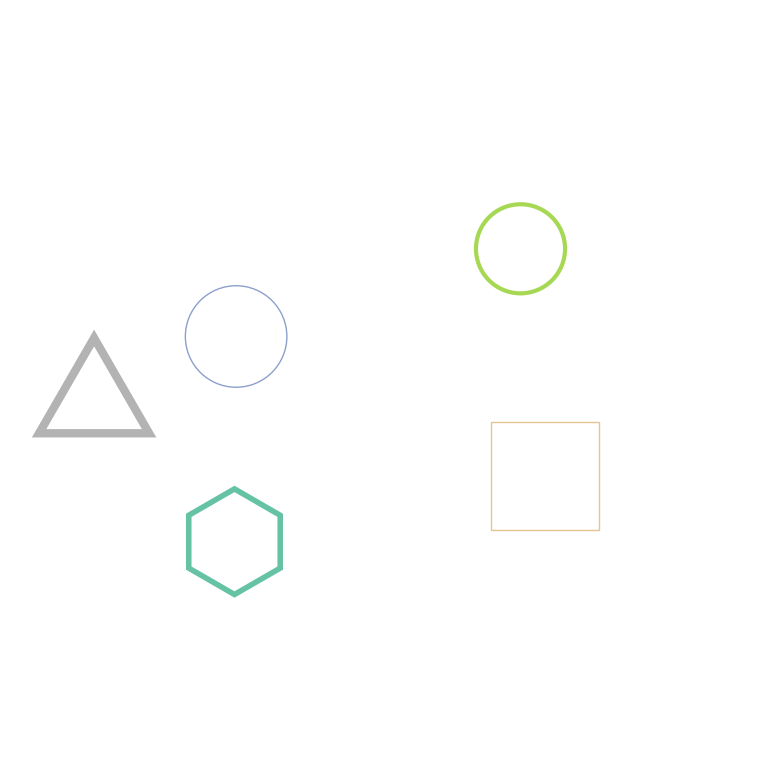[{"shape": "hexagon", "thickness": 2, "radius": 0.34, "center": [0.305, 0.296]}, {"shape": "circle", "thickness": 0.5, "radius": 0.33, "center": [0.307, 0.563]}, {"shape": "circle", "thickness": 1.5, "radius": 0.29, "center": [0.676, 0.677]}, {"shape": "square", "thickness": 0.5, "radius": 0.35, "center": [0.707, 0.382]}, {"shape": "triangle", "thickness": 3, "radius": 0.41, "center": [0.122, 0.479]}]